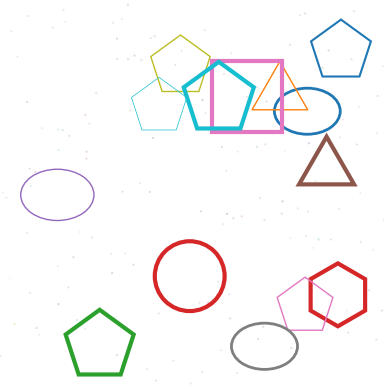[{"shape": "oval", "thickness": 2, "radius": 0.43, "center": [0.798, 0.711]}, {"shape": "pentagon", "thickness": 1.5, "radius": 0.41, "center": [0.886, 0.867]}, {"shape": "triangle", "thickness": 1, "radius": 0.42, "center": [0.727, 0.757]}, {"shape": "pentagon", "thickness": 3, "radius": 0.46, "center": [0.259, 0.102]}, {"shape": "hexagon", "thickness": 3, "radius": 0.41, "center": [0.878, 0.234]}, {"shape": "circle", "thickness": 3, "radius": 0.45, "center": [0.493, 0.283]}, {"shape": "oval", "thickness": 1, "radius": 0.48, "center": [0.149, 0.494]}, {"shape": "triangle", "thickness": 3, "radius": 0.41, "center": [0.848, 0.562]}, {"shape": "pentagon", "thickness": 1, "radius": 0.38, "center": [0.792, 0.204]}, {"shape": "square", "thickness": 3, "radius": 0.46, "center": [0.641, 0.749]}, {"shape": "oval", "thickness": 2, "radius": 0.43, "center": [0.687, 0.101]}, {"shape": "pentagon", "thickness": 1, "radius": 0.41, "center": [0.469, 0.828]}, {"shape": "pentagon", "thickness": 0.5, "radius": 0.38, "center": [0.413, 0.723]}, {"shape": "pentagon", "thickness": 3, "radius": 0.48, "center": [0.568, 0.744]}]